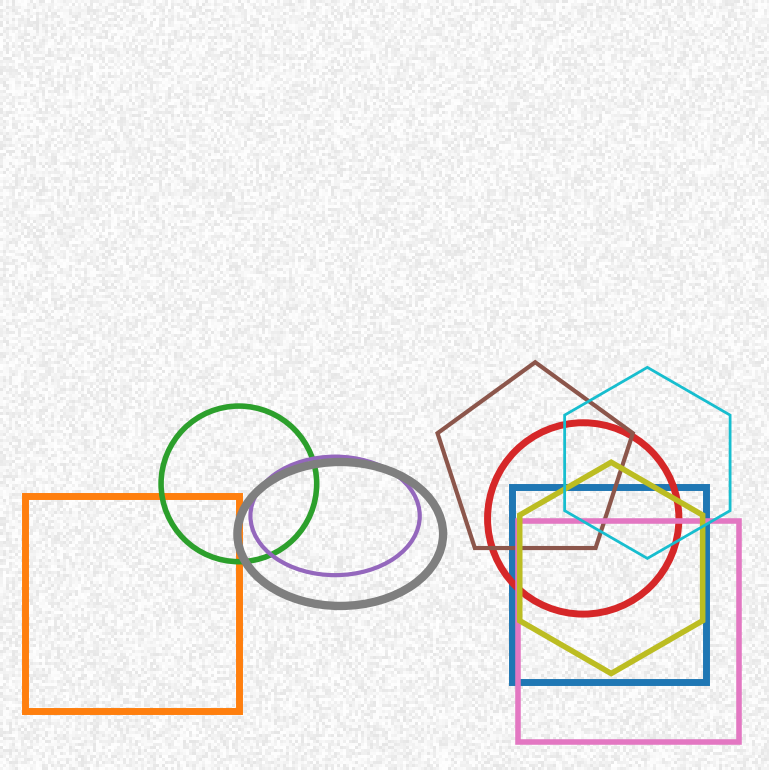[{"shape": "square", "thickness": 2.5, "radius": 0.63, "center": [0.791, 0.241]}, {"shape": "square", "thickness": 2.5, "radius": 0.7, "center": [0.171, 0.217]}, {"shape": "circle", "thickness": 2, "radius": 0.51, "center": [0.31, 0.372]}, {"shape": "circle", "thickness": 2.5, "radius": 0.62, "center": [0.757, 0.327]}, {"shape": "oval", "thickness": 1.5, "radius": 0.55, "center": [0.435, 0.33]}, {"shape": "pentagon", "thickness": 1.5, "radius": 0.67, "center": [0.695, 0.396]}, {"shape": "square", "thickness": 2, "radius": 0.72, "center": [0.816, 0.179]}, {"shape": "oval", "thickness": 3, "radius": 0.67, "center": [0.442, 0.307]}, {"shape": "hexagon", "thickness": 2, "radius": 0.69, "center": [0.794, 0.262]}, {"shape": "hexagon", "thickness": 1, "radius": 0.62, "center": [0.841, 0.399]}]